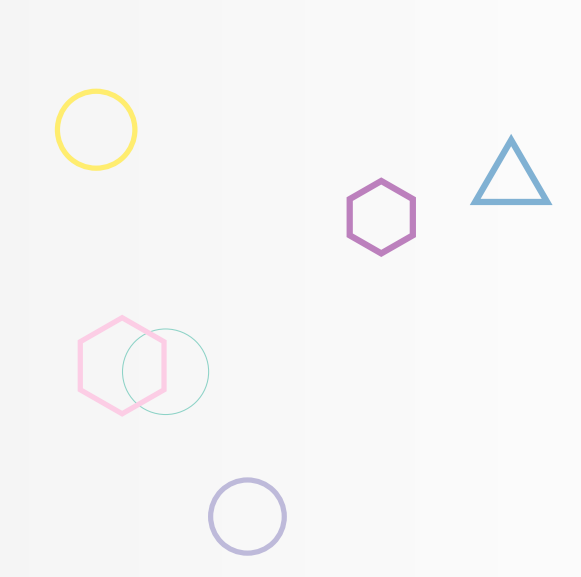[{"shape": "circle", "thickness": 0.5, "radius": 0.37, "center": [0.285, 0.355]}, {"shape": "circle", "thickness": 2.5, "radius": 0.32, "center": [0.426, 0.105]}, {"shape": "triangle", "thickness": 3, "radius": 0.36, "center": [0.879, 0.685]}, {"shape": "hexagon", "thickness": 2.5, "radius": 0.42, "center": [0.21, 0.366]}, {"shape": "hexagon", "thickness": 3, "radius": 0.31, "center": [0.656, 0.623]}, {"shape": "circle", "thickness": 2.5, "radius": 0.33, "center": [0.165, 0.775]}]